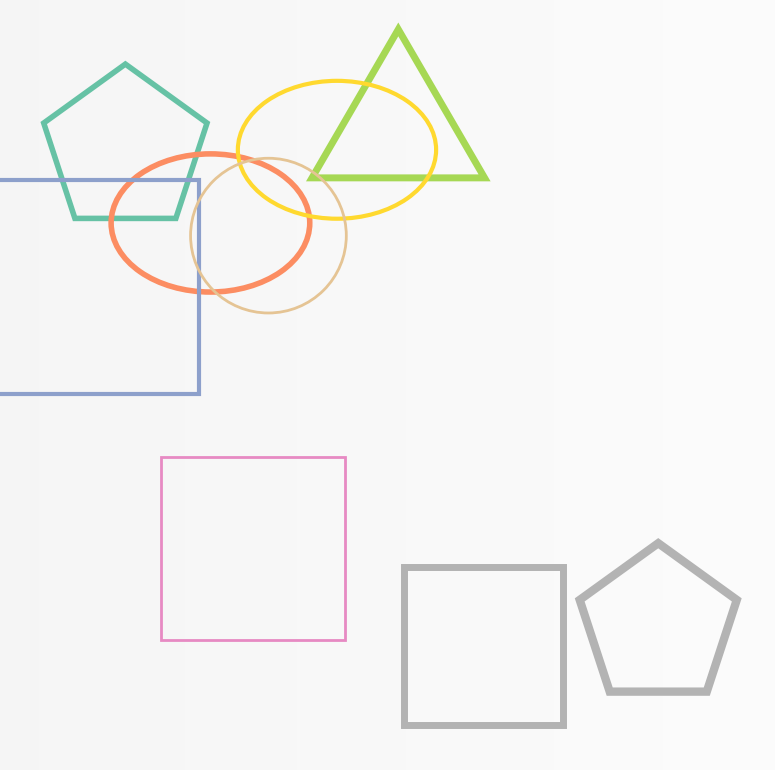[{"shape": "pentagon", "thickness": 2, "radius": 0.55, "center": [0.162, 0.806]}, {"shape": "oval", "thickness": 2, "radius": 0.64, "center": [0.272, 0.71]}, {"shape": "square", "thickness": 1.5, "radius": 0.69, "center": [0.118, 0.627]}, {"shape": "square", "thickness": 1, "radius": 0.59, "center": [0.327, 0.287]}, {"shape": "triangle", "thickness": 2.5, "radius": 0.64, "center": [0.514, 0.833]}, {"shape": "oval", "thickness": 1.5, "radius": 0.64, "center": [0.435, 0.805]}, {"shape": "circle", "thickness": 1, "radius": 0.5, "center": [0.346, 0.694]}, {"shape": "square", "thickness": 2.5, "radius": 0.51, "center": [0.623, 0.161]}, {"shape": "pentagon", "thickness": 3, "radius": 0.53, "center": [0.849, 0.188]}]